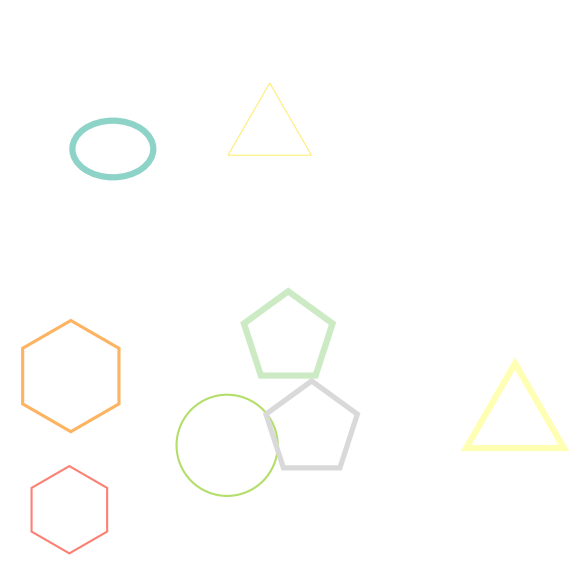[{"shape": "oval", "thickness": 3, "radius": 0.35, "center": [0.195, 0.741]}, {"shape": "triangle", "thickness": 3, "radius": 0.49, "center": [0.892, 0.272]}, {"shape": "hexagon", "thickness": 1, "radius": 0.38, "center": [0.12, 0.116]}, {"shape": "hexagon", "thickness": 1.5, "radius": 0.48, "center": [0.123, 0.348]}, {"shape": "circle", "thickness": 1, "radius": 0.44, "center": [0.393, 0.228]}, {"shape": "pentagon", "thickness": 2.5, "radius": 0.42, "center": [0.54, 0.256]}, {"shape": "pentagon", "thickness": 3, "radius": 0.4, "center": [0.499, 0.414]}, {"shape": "triangle", "thickness": 0.5, "radius": 0.42, "center": [0.467, 0.772]}]